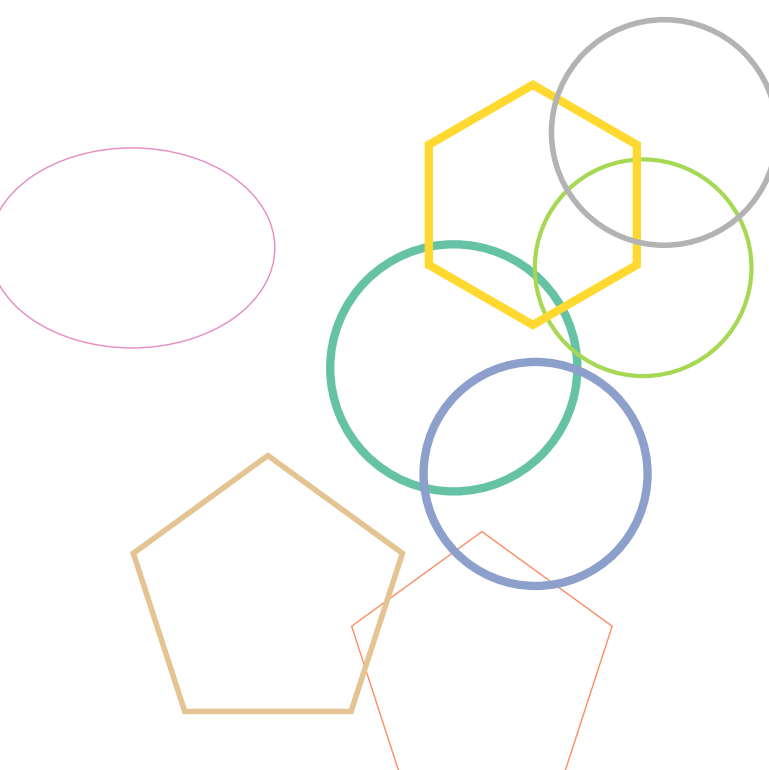[{"shape": "circle", "thickness": 3, "radius": 0.8, "center": [0.589, 0.522]}, {"shape": "pentagon", "thickness": 0.5, "radius": 0.89, "center": [0.626, 0.132]}, {"shape": "circle", "thickness": 3, "radius": 0.73, "center": [0.696, 0.384]}, {"shape": "oval", "thickness": 0.5, "radius": 0.93, "center": [0.171, 0.678]}, {"shape": "circle", "thickness": 1.5, "radius": 0.7, "center": [0.835, 0.652]}, {"shape": "hexagon", "thickness": 3, "radius": 0.78, "center": [0.692, 0.734]}, {"shape": "pentagon", "thickness": 2, "radius": 0.92, "center": [0.348, 0.225]}, {"shape": "circle", "thickness": 2, "radius": 0.73, "center": [0.863, 0.828]}]